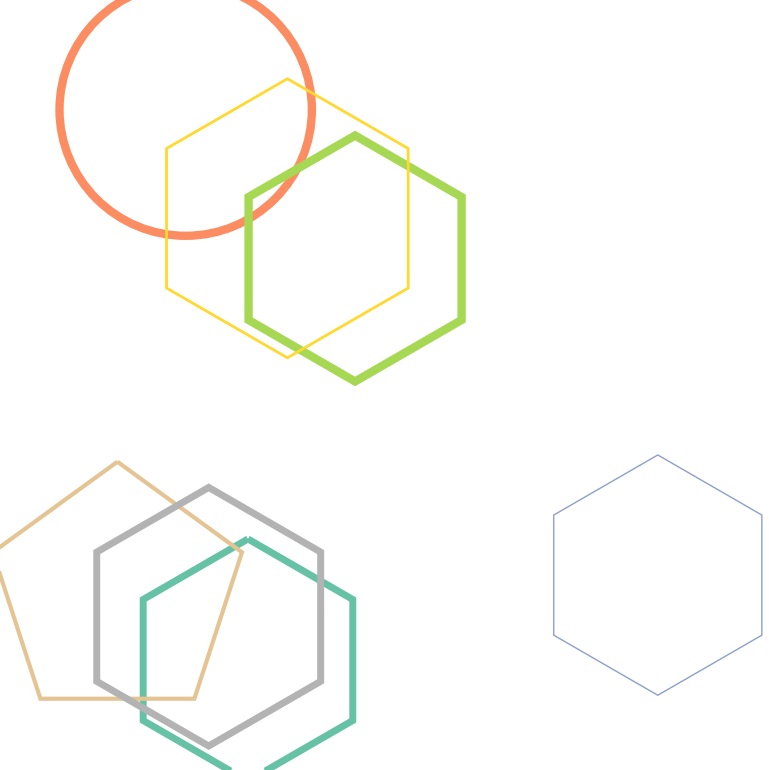[{"shape": "hexagon", "thickness": 2.5, "radius": 0.79, "center": [0.322, 0.143]}, {"shape": "circle", "thickness": 3, "radius": 0.82, "center": [0.241, 0.858]}, {"shape": "hexagon", "thickness": 0.5, "radius": 0.78, "center": [0.854, 0.253]}, {"shape": "hexagon", "thickness": 3, "radius": 0.8, "center": [0.461, 0.664]}, {"shape": "hexagon", "thickness": 1, "radius": 0.91, "center": [0.373, 0.717]}, {"shape": "pentagon", "thickness": 1.5, "radius": 0.85, "center": [0.152, 0.23]}, {"shape": "hexagon", "thickness": 2.5, "radius": 0.84, "center": [0.271, 0.199]}]